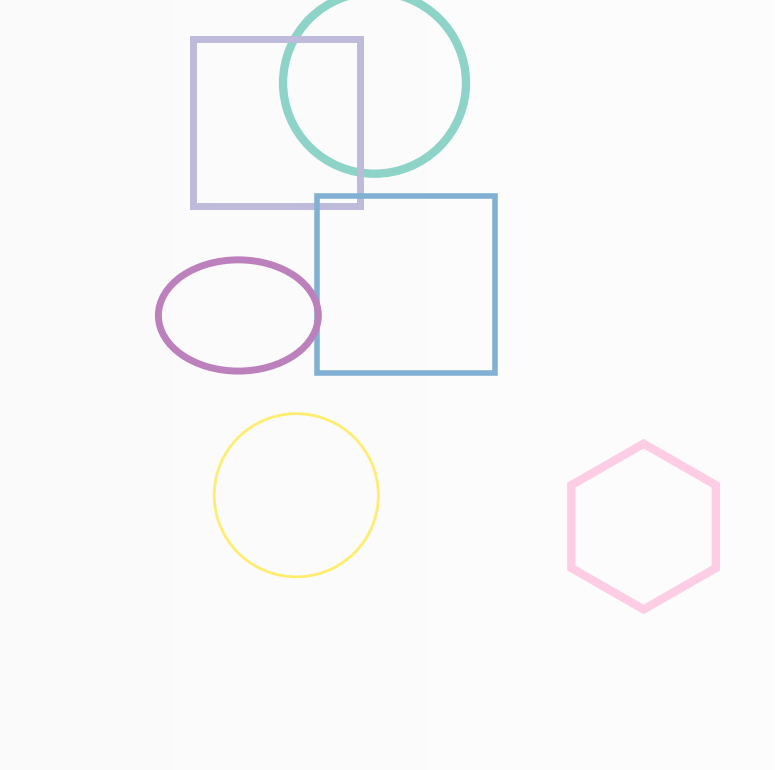[{"shape": "circle", "thickness": 3, "radius": 0.59, "center": [0.483, 0.892]}, {"shape": "square", "thickness": 2.5, "radius": 0.54, "center": [0.357, 0.841]}, {"shape": "square", "thickness": 2, "radius": 0.57, "center": [0.524, 0.631]}, {"shape": "hexagon", "thickness": 3, "radius": 0.54, "center": [0.83, 0.316]}, {"shape": "oval", "thickness": 2.5, "radius": 0.52, "center": [0.308, 0.59]}, {"shape": "circle", "thickness": 1, "radius": 0.53, "center": [0.382, 0.357]}]